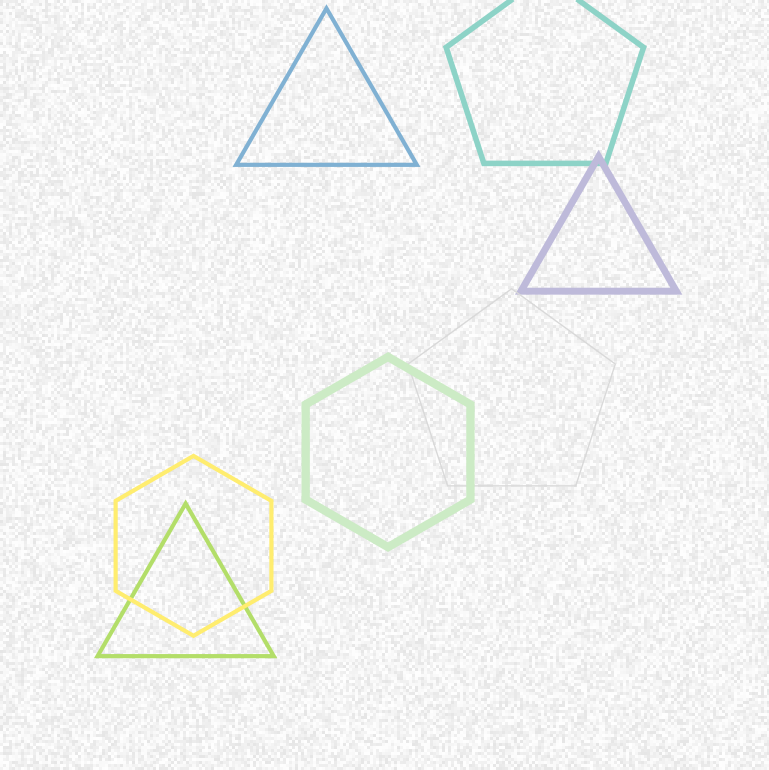[{"shape": "pentagon", "thickness": 2, "radius": 0.67, "center": [0.708, 0.897]}, {"shape": "triangle", "thickness": 2.5, "radius": 0.58, "center": [0.777, 0.68]}, {"shape": "triangle", "thickness": 1.5, "radius": 0.68, "center": [0.424, 0.854]}, {"shape": "triangle", "thickness": 1.5, "radius": 0.66, "center": [0.241, 0.214]}, {"shape": "pentagon", "thickness": 0.5, "radius": 0.71, "center": [0.664, 0.483]}, {"shape": "hexagon", "thickness": 3, "radius": 0.62, "center": [0.504, 0.413]}, {"shape": "hexagon", "thickness": 1.5, "radius": 0.58, "center": [0.251, 0.291]}]